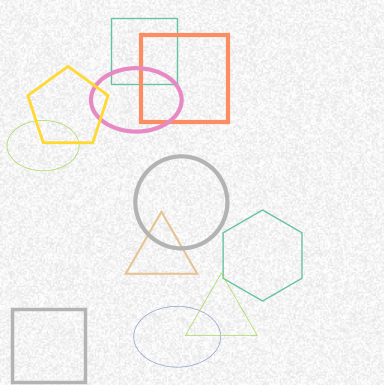[{"shape": "square", "thickness": 1, "radius": 0.42, "center": [0.374, 0.867]}, {"shape": "hexagon", "thickness": 1, "radius": 0.59, "center": [0.682, 0.336]}, {"shape": "square", "thickness": 3, "radius": 0.56, "center": [0.479, 0.795]}, {"shape": "oval", "thickness": 0.5, "radius": 0.57, "center": [0.46, 0.125]}, {"shape": "oval", "thickness": 3, "radius": 0.59, "center": [0.354, 0.741]}, {"shape": "oval", "thickness": 0.5, "radius": 0.47, "center": [0.112, 0.622]}, {"shape": "triangle", "thickness": 0.5, "radius": 0.54, "center": [0.575, 0.182]}, {"shape": "pentagon", "thickness": 2, "radius": 0.55, "center": [0.177, 0.718]}, {"shape": "triangle", "thickness": 1.5, "radius": 0.54, "center": [0.419, 0.343]}, {"shape": "circle", "thickness": 3, "radius": 0.6, "center": [0.471, 0.474]}, {"shape": "square", "thickness": 2.5, "radius": 0.48, "center": [0.125, 0.102]}]